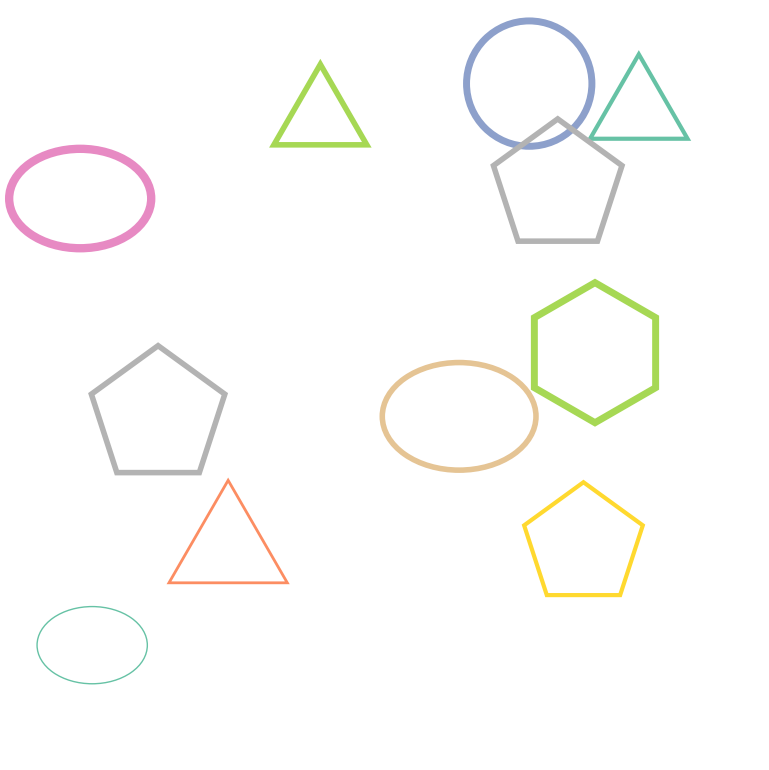[{"shape": "triangle", "thickness": 1.5, "radius": 0.37, "center": [0.83, 0.856]}, {"shape": "oval", "thickness": 0.5, "radius": 0.36, "center": [0.12, 0.162]}, {"shape": "triangle", "thickness": 1, "radius": 0.44, "center": [0.296, 0.287]}, {"shape": "circle", "thickness": 2.5, "radius": 0.41, "center": [0.687, 0.891]}, {"shape": "oval", "thickness": 3, "radius": 0.46, "center": [0.104, 0.742]}, {"shape": "hexagon", "thickness": 2.5, "radius": 0.45, "center": [0.773, 0.542]}, {"shape": "triangle", "thickness": 2, "radius": 0.35, "center": [0.416, 0.847]}, {"shape": "pentagon", "thickness": 1.5, "radius": 0.41, "center": [0.758, 0.293]}, {"shape": "oval", "thickness": 2, "radius": 0.5, "center": [0.596, 0.459]}, {"shape": "pentagon", "thickness": 2, "radius": 0.46, "center": [0.205, 0.46]}, {"shape": "pentagon", "thickness": 2, "radius": 0.44, "center": [0.724, 0.758]}]